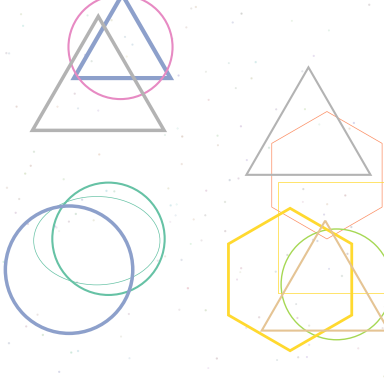[{"shape": "oval", "thickness": 0.5, "radius": 0.82, "center": [0.251, 0.375]}, {"shape": "circle", "thickness": 1.5, "radius": 0.73, "center": [0.282, 0.38]}, {"shape": "hexagon", "thickness": 0.5, "radius": 0.83, "center": [0.849, 0.545]}, {"shape": "circle", "thickness": 2.5, "radius": 0.83, "center": [0.179, 0.3]}, {"shape": "triangle", "thickness": 3, "radius": 0.72, "center": [0.318, 0.87]}, {"shape": "circle", "thickness": 1.5, "radius": 0.68, "center": [0.313, 0.878]}, {"shape": "circle", "thickness": 1, "radius": 0.72, "center": [0.874, 0.261]}, {"shape": "square", "thickness": 0.5, "radius": 0.72, "center": [0.865, 0.383]}, {"shape": "hexagon", "thickness": 2, "radius": 0.92, "center": [0.754, 0.274]}, {"shape": "triangle", "thickness": 1.5, "radius": 0.95, "center": [0.845, 0.237]}, {"shape": "triangle", "thickness": 1.5, "radius": 0.93, "center": [0.801, 0.639]}, {"shape": "triangle", "thickness": 2.5, "radius": 0.99, "center": [0.255, 0.76]}]